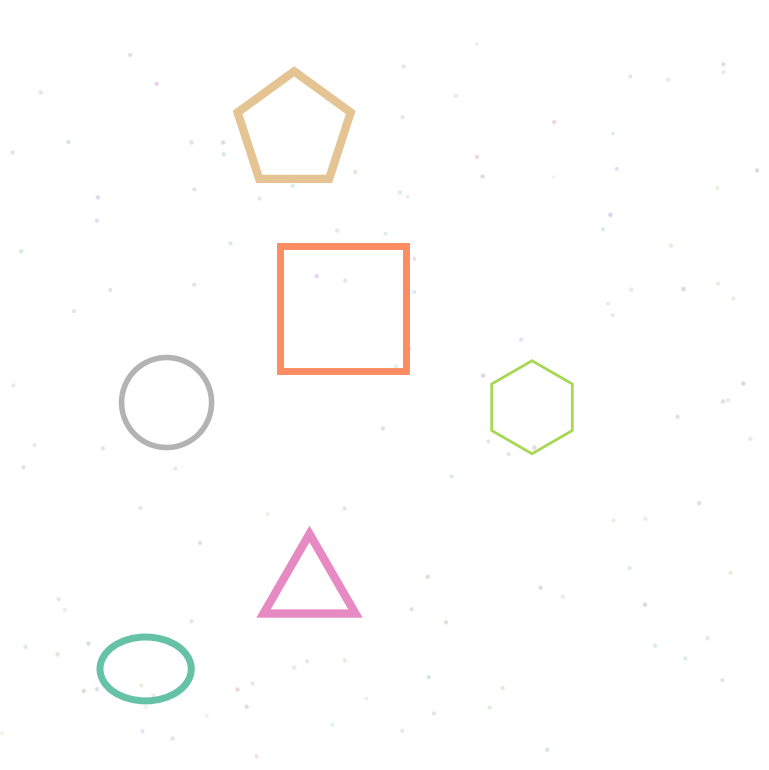[{"shape": "oval", "thickness": 2.5, "radius": 0.3, "center": [0.189, 0.131]}, {"shape": "square", "thickness": 2.5, "radius": 0.41, "center": [0.446, 0.599]}, {"shape": "triangle", "thickness": 3, "radius": 0.34, "center": [0.402, 0.238]}, {"shape": "hexagon", "thickness": 1, "radius": 0.3, "center": [0.691, 0.471]}, {"shape": "pentagon", "thickness": 3, "radius": 0.39, "center": [0.382, 0.83]}, {"shape": "circle", "thickness": 2, "radius": 0.29, "center": [0.216, 0.477]}]